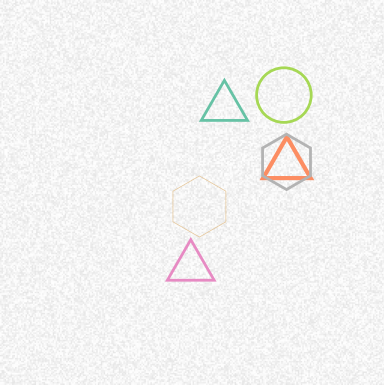[{"shape": "triangle", "thickness": 2, "radius": 0.35, "center": [0.583, 0.722]}, {"shape": "triangle", "thickness": 3, "radius": 0.36, "center": [0.745, 0.573]}, {"shape": "triangle", "thickness": 2, "radius": 0.35, "center": [0.496, 0.307]}, {"shape": "circle", "thickness": 2, "radius": 0.35, "center": [0.737, 0.753]}, {"shape": "hexagon", "thickness": 0.5, "radius": 0.4, "center": [0.518, 0.464]}, {"shape": "hexagon", "thickness": 2, "radius": 0.36, "center": [0.744, 0.58]}]